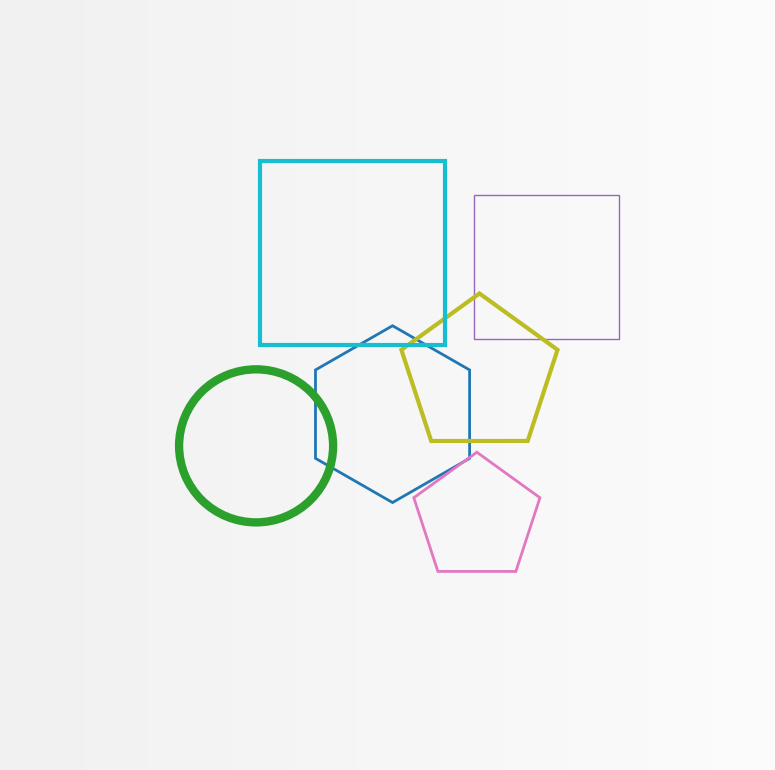[{"shape": "hexagon", "thickness": 1, "radius": 0.57, "center": [0.507, 0.462]}, {"shape": "circle", "thickness": 3, "radius": 0.5, "center": [0.33, 0.421]}, {"shape": "square", "thickness": 0.5, "radius": 0.47, "center": [0.705, 0.653]}, {"shape": "pentagon", "thickness": 1, "radius": 0.43, "center": [0.615, 0.327]}, {"shape": "pentagon", "thickness": 1.5, "radius": 0.53, "center": [0.619, 0.513]}, {"shape": "square", "thickness": 1.5, "radius": 0.6, "center": [0.455, 0.671]}]